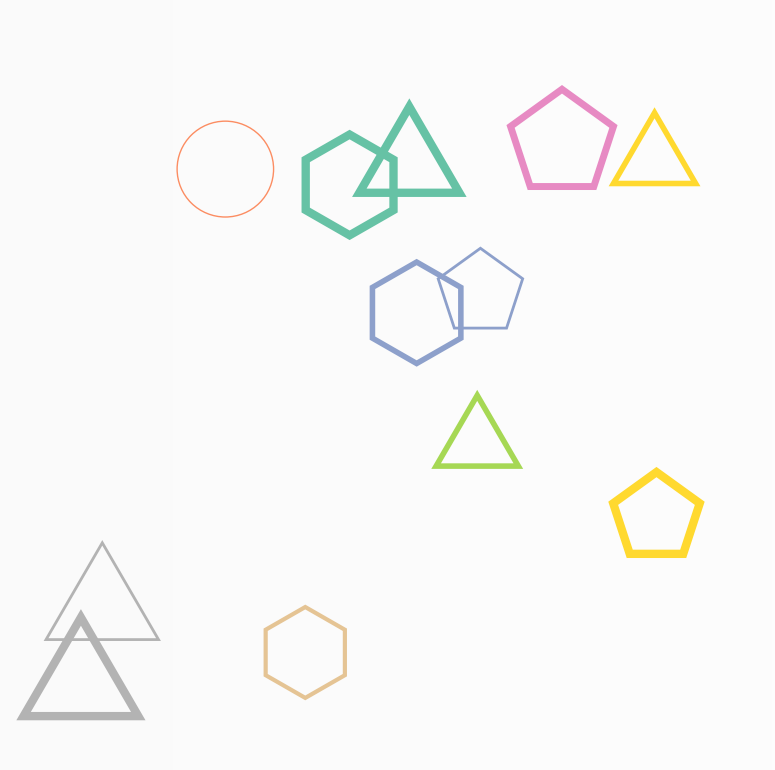[{"shape": "triangle", "thickness": 3, "radius": 0.37, "center": [0.528, 0.787]}, {"shape": "hexagon", "thickness": 3, "radius": 0.33, "center": [0.451, 0.76]}, {"shape": "circle", "thickness": 0.5, "radius": 0.31, "center": [0.291, 0.78]}, {"shape": "pentagon", "thickness": 1, "radius": 0.29, "center": [0.62, 0.62]}, {"shape": "hexagon", "thickness": 2, "radius": 0.33, "center": [0.538, 0.594]}, {"shape": "pentagon", "thickness": 2.5, "radius": 0.35, "center": [0.725, 0.814]}, {"shape": "triangle", "thickness": 2, "radius": 0.31, "center": [0.616, 0.425]}, {"shape": "triangle", "thickness": 2, "radius": 0.31, "center": [0.845, 0.792]}, {"shape": "pentagon", "thickness": 3, "radius": 0.29, "center": [0.847, 0.328]}, {"shape": "hexagon", "thickness": 1.5, "radius": 0.3, "center": [0.394, 0.153]}, {"shape": "triangle", "thickness": 3, "radius": 0.43, "center": [0.104, 0.113]}, {"shape": "triangle", "thickness": 1, "radius": 0.42, "center": [0.132, 0.211]}]